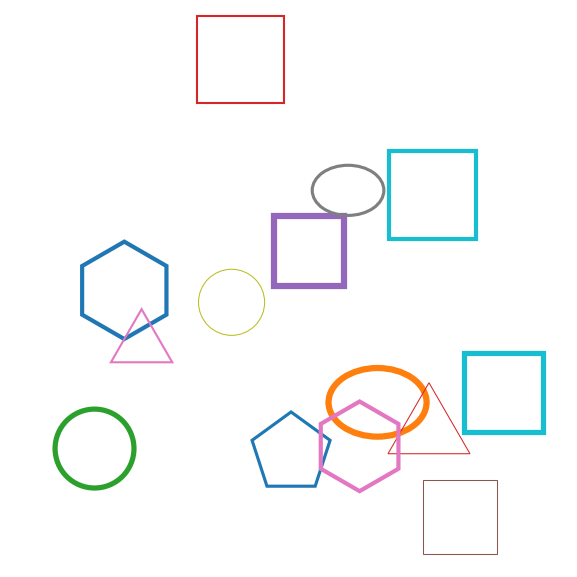[{"shape": "pentagon", "thickness": 1.5, "radius": 0.36, "center": [0.504, 0.215]}, {"shape": "hexagon", "thickness": 2, "radius": 0.42, "center": [0.215, 0.496]}, {"shape": "oval", "thickness": 3, "radius": 0.42, "center": [0.654, 0.302]}, {"shape": "circle", "thickness": 2.5, "radius": 0.34, "center": [0.164, 0.222]}, {"shape": "triangle", "thickness": 0.5, "radius": 0.41, "center": [0.743, 0.254]}, {"shape": "square", "thickness": 1, "radius": 0.38, "center": [0.416, 0.896]}, {"shape": "square", "thickness": 3, "radius": 0.3, "center": [0.535, 0.565]}, {"shape": "square", "thickness": 0.5, "radius": 0.32, "center": [0.797, 0.104]}, {"shape": "hexagon", "thickness": 2, "radius": 0.39, "center": [0.623, 0.226]}, {"shape": "triangle", "thickness": 1, "radius": 0.31, "center": [0.245, 0.402]}, {"shape": "oval", "thickness": 1.5, "radius": 0.31, "center": [0.603, 0.67]}, {"shape": "circle", "thickness": 0.5, "radius": 0.29, "center": [0.401, 0.476]}, {"shape": "square", "thickness": 2, "radius": 0.38, "center": [0.748, 0.662]}, {"shape": "square", "thickness": 2.5, "radius": 0.34, "center": [0.872, 0.319]}]